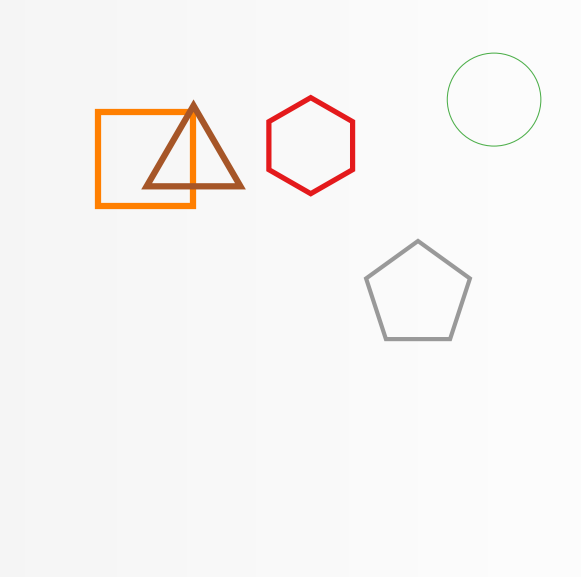[{"shape": "hexagon", "thickness": 2.5, "radius": 0.42, "center": [0.535, 0.747]}, {"shape": "circle", "thickness": 0.5, "radius": 0.4, "center": [0.85, 0.827]}, {"shape": "square", "thickness": 3, "radius": 0.41, "center": [0.25, 0.724]}, {"shape": "triangle", "thickness": 3, "radius": 0.47, "center": [0.333, 0.723]}, {"shape": "pentagon", "thickness": 2, "radius": 0.47, "center": [0.719, 0.488]}]